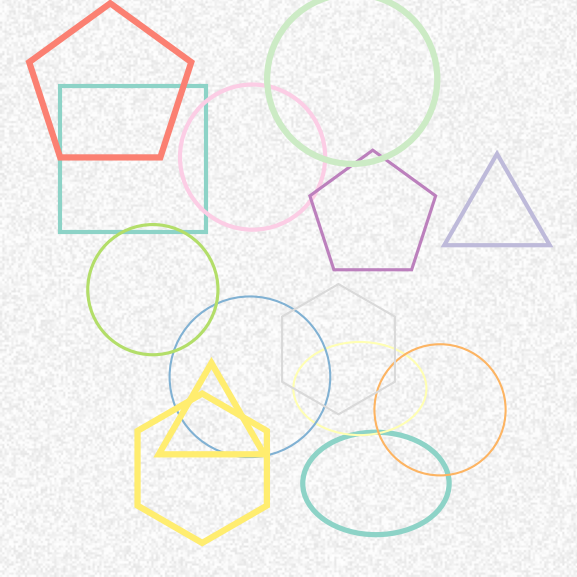[{"shape": "square", "thickness": 2, "radius": 0.63, "center": [0.231, 0.723]}, {"shape": "oval", "thickness": 2.5, "radius": 0.63, "center": [0.651, 0.162]}, {"shape": "oval", "thickness": 1, "radius": 0.58, "center": [0.623, 0.326]}, {"shape": "triangle", "thickness": 2, "radius": 0.53, "center": [0.861, 0.627]}, {"shape": "pentagon", "thickness": 3, "radius": 0.74, "center": [0.191, 0.846]}, {"shape": "circle", "thickness": 1, "radius": 0.7, "center": [0.433, 0.347]}, {"shape": "circle", "thickness": 1, "radius": 0.57, "center": [0.762, 0.289]}, {"shape": "circle", "thickness": 1.5, "radius": 0.56, "center": [0.265, 0.498]}, {"shape": "circle", "thickness": 2, "radius": 0.63, "center": [0.437, 0.727]}, {"shape": "hexagon", "thickness": 1, "radius": 0.56, "center": [0.586, 0.394]}, {"shape": "pentagon", "thickness": 1.5, "radius": 0.57, "center": [0.645, 0.625]}, {"shape": "circle", "thickness": 3, "radius": 0.74, "center": [0.61, 0.863]}, {"shape": "triangle", "thickness": 3, "radius": 0.53, "center": [0.366, 0.265]}, {"shape": "hexagon", "thickness": 3, "radius": 0.65, "center": [0.35, 0.188]}]